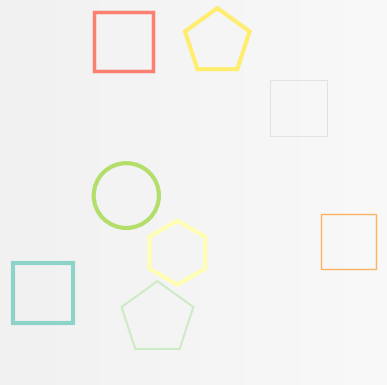[{"shape": "square", "thickness": 3, "radius": 0.39, "center": [0.112, 0.239]}, {"shape": "hexagon", "thickness": 3, "radius": 0.41, "center": [0.458, 0.344]}, {"shape": "square", "thickness": 2.5, "radius": 0.38, "center": [0.319, 0.892]}, {"shape": "square", "thickness": 1, "radius": 0.35, "center": [0.9, 0.373]}, {"shape": "circle", "thickness": 3, "radius": 0.42, "center": [0.326, 0.492]}, {"shape": "square", "thickness": 0.5, "radius": 0.37, "center": [0.771, 0.719]}, {"shape": "pentagon", "thickness": 1.5, "radius": 0.49, "center": [0.406, 0.172]}, {"shape": "pentagon", "thickness": 3, "radius": 0.44, "center": [0.561, 0.891]}]